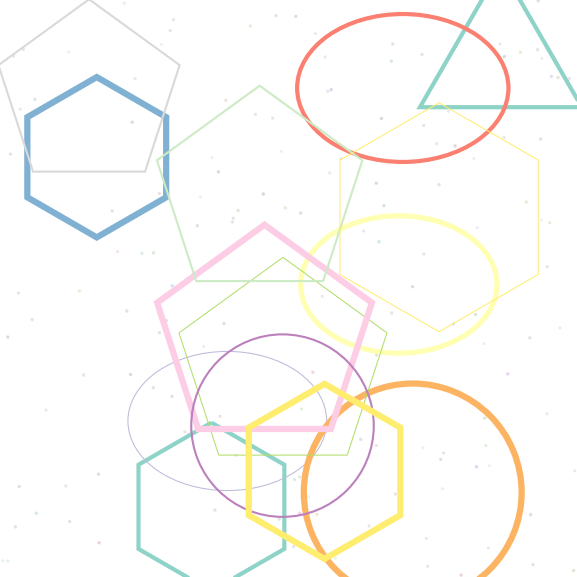[{"shape": "hexagon", "thickness": 2, "radius": 0.73, "center": [0.366, 0.121]}, {"shape": "triangle", "thickness": 2, "radius": 0.81, "center": [0.867, 0.894]}, {"shape": "oval", "thickness": 2.5, "radius": 0.85, "center": [0.691, 0.507]}, {"shape": "oval", "thickness": 0.5, "radius": 0.86, "center": [0.394, 0.27]}, {"shape": "oval", "thickness": 2, "radius": 0.91, "center": [0.697, 0.847]}, {"shape": "hexagon", "thickness": 3, "radius": 0.69, "center": [0.168, 0.727]}, {"shape": "circle", "thickness": 3, "radius": 0.94, "center": [0.715, 0.146]}, {"shape": "pentagon", "thickness": 0.5, "radius": 0.95, "center": [0.49, 0.364]}, {"shape": "pentagon", "thickness": 3, "radius": 0.98, "center": [0.458, 0.414]}, {"shape": "pentagon", "thickness": 1, "radius": 0.82, "center": [0.154, 0.835]}, {"shape": "circle", "thickness": 1, "radius": 0.79, "center": [0.489, 0.262]}, {"shape": "pentagon", "thickness": 1, "radius": 0.93, "center": [0.45, 0.664]}, {"shape": "hexagon", "thickness": 0.5, "radius": 0.99, "center": [0.76, 0.623]}, {"shape": "hexagon", "thickness": 3, "radius": 0.76, "center": [0.562, 0.183]}]